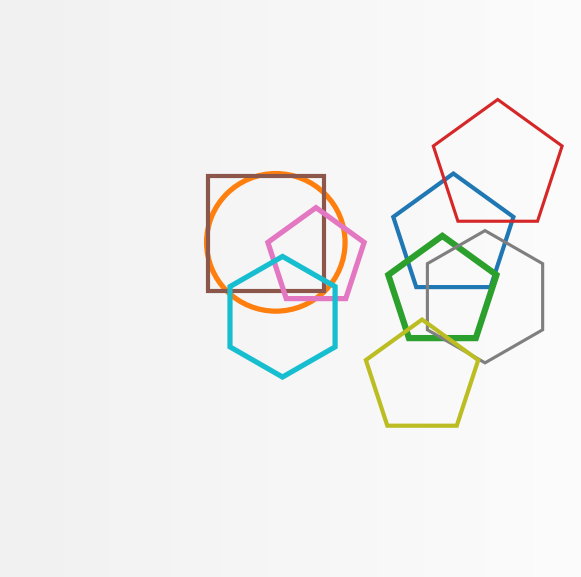[{"shape": "pentagon", "thickness": 2, "radius": 0.54, "center": [0.78, 0.59]}, {"shape": "circle", "thickness": 2.5, "radius": 0.6, "center": [0.475, 0.579]}, {"shape": "pentagon", "thickness": 3, "radius": 0.49, "center": [0.761, 0.493]}, {"shape": "pentagon", "thickness": 1.5, "radius": 0.58, "center": [0.856, 0.71]}, {"shape": "square", "thickness": 2, "radius": 0.5, "center": [0.458, 0.595]}, {"shape": "pentagon", "thickness": 2.5, "radius": 0.44, "center": [0.544, 0.553]}, {"shape": "hexagon", "thickness": 1.5, "radius": 0.57, "center": [0.834, 0.485]}, {"shape": "pentagon", "thickness": 2, "radius": 0.51, "center": [0.726, 0.344]}, {"shape": "hexagon", "thickness": 2.5, "radius": 0.52, "center": [0.486, 0.451]}]